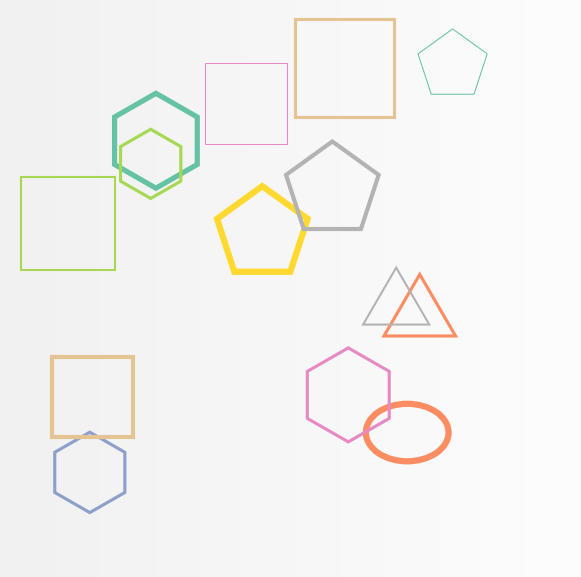[{"shape": "pentagon", "thickness": 0.5, "radius": 0.31, "center": [0.779, 0.887]}, {"shape": "hexagon", "thickness": 2.5, "radius": 0.41, "center": [0.268, 0.755]}, {"shape": "oval", "thickness": 3, "radius": 0.36, "center": [0.701, 0.25]}, {"shape": "triangle", "thickness": 1.5, "radius": 0.36, "center": [0.722, 0.453]}, {"shape": "hexagon", "thickness": 1.5, "radius": 0.35, "center": [0.154, 0.181]}, {"shape": "square", "thickness": 0.5, "radius": 0.35, "center": [0.423, 0.82]}, {"shape": "hexagon", "thickness": 1.5, "radius": 0.41, "center": [0.599, 0.315]}, {"shape": "square", "thickness": 1, "radius": 0.4, "center": [0.117, 0.612]}, {"shape": "hexagon", "thickness": 1.5, "radius": 0.3, "center": [0.259, 0.715]}, {"shape": "pentagon", "thickness": 3, "radius": 0.41, "center": [0.451, 0.595]}, {"shape": "square", "thickness": 1.5, "radius": 0.42, "center": [0.593, 0.882]}, {"shape": "square", "thickness": 2, "radius": 0.35, "center": [0.159, 0.312]}, {"shape": "pentagon", "thickness": 2, "radius": 0.42, "center": [0.572, 0.67]}, {"shape": "triangle", "thickness": 1, "radius": 0.33, "center": [0.682, 0.47]}]